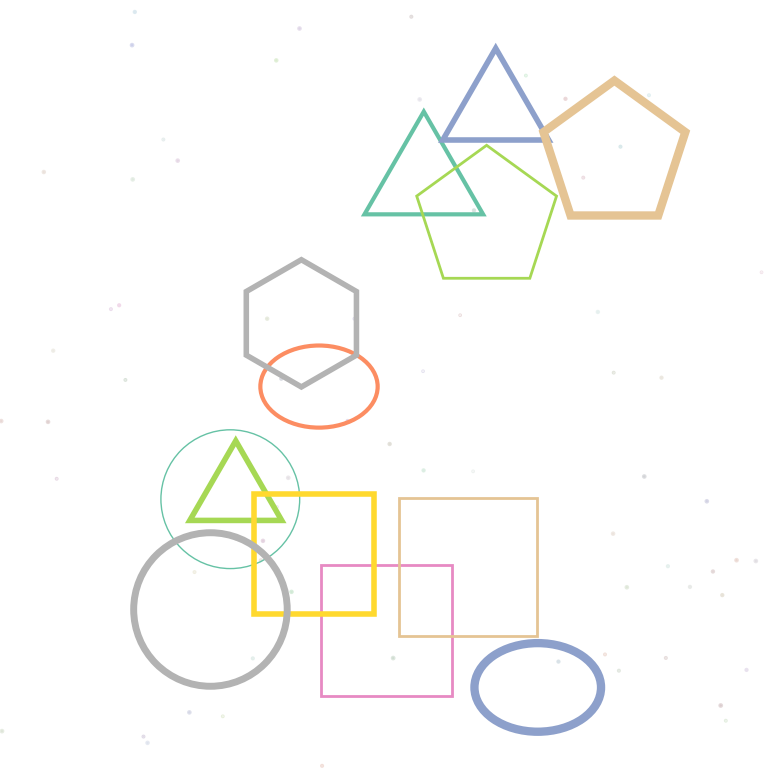[{"shape": "triangle", "thickness": 1.5, "radius": 0.44, "center": [0.55, 0.766]}, {"shape": "circle", "thickness": 0.5, "radius": 0.45, "center": [0.299, 0.352]}, {"shape": "oval", "thickness": 1.5, "radius": 0.38, "center": [0.414, 0.498]}, {"shape": "oval", "thickness": 3, "radius": 0.41, "center": [0.698, 0.107]}, {"shape": "triangle", "thickness": 2, "radius": 0.4, "center": [0.644, 0.858]}, {"shape": "square", "thickness": 1, "radius": 0.43, "center": [0.502, 0.181]}, {"shape": "triangle", "thickness": 2, "radius": 0.34, "center": [0.306, 0.359]}, {"shape": "pentagon", "thickness": 1, "radius": 0.48, "center": [0.632, 0.716]}, {"shape": "square", "thickness": 2, "radius": 0.39, "center": [0.408, 0.281]}, {"shape": "pentagon", "thickness": 3, "radius": 0.48, "center": [0.798, 0.799]}, {"shape": "square", "thickness": 1, "radius": 0.45, "center": [0.607, 0.263]}, {"shape": "hexagon", "thickness": 2, "radius": 0.41, "center": [0.391, 0.58]}, {"shape": "circle", "thickness": 2.5, "radius": 0.5, "center": [0.273, 0.208]}]